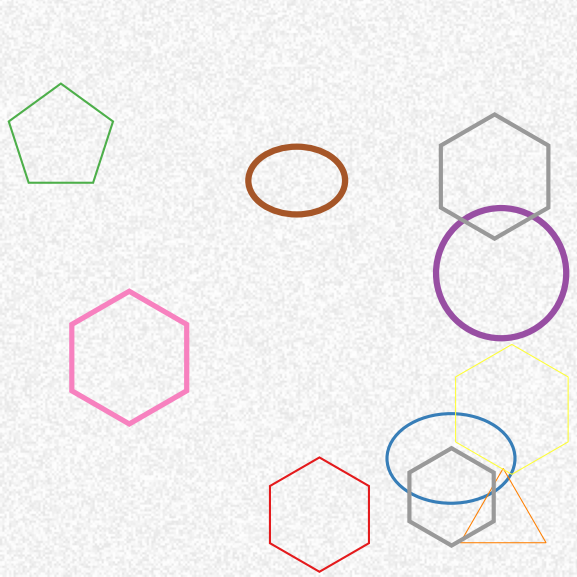[{"shape": "hexagon", "thickness": 1, "radius": 0.49, "center": [0.553, 0.108]}, {"shape": "oval", "thickness": 1.5, "radius": 0.55, "center": [0.781, 0.205]}, {"shape": "pentagon", "thickness": 1, "radius": 0.47, "center": [0.105, 0.759]}, {"shape": "circle", "thickness": 3, "radius": 0.56, "center": [0.868, 0.526]}, {"shape": "triangle", "thickness": 0.5, "radius": 0.43, "center": [0.871, 0.102]}, {"shape": "hexagon", "thickness": 0.5, "radius": 0.56, "center": [0.886, 0.29]}, {"shape": "oval", "thickness": 3, "radius": 0.42, "center": [0.514, 0.686]}, {"shape": "hexagon", "thickness": 2.5, "radius": 0.57, "center": [0.224, 0.38]}, {"shape": "hexagon", "thickness": 2, "radius": 0.42, "center": [0.782, 0.139]}, {"shape": "hexagon", "thickness": 2, "radius": 0.54, "center": [0.856, 0.693]}]